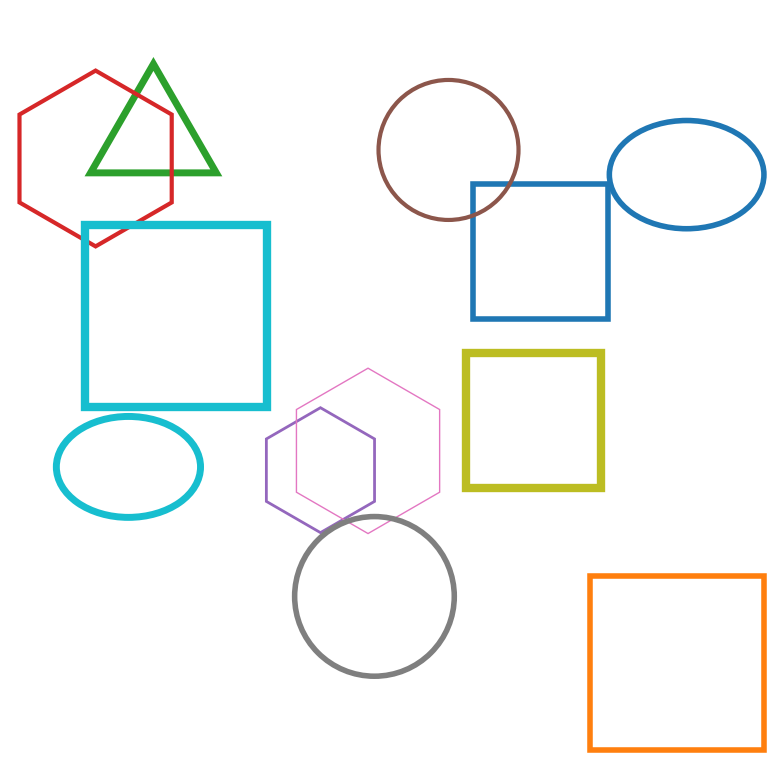[{"shape": "oval", "thickness": 2, "radius": 0.5, "center": [0.892, 0.773]}, {"shape": "square", "thickness": 2, "radius": 0.44, "center": [0.702, 0.673]}, {"shape": "square", "thickness": 2, "radius": 0.56, "center": [0.879, 0.139]}, {"shape": "triangle", "thickness": 2.5, "radius": 0.47, "center": [0.199, 0.823]}, {"shape": "hexagon", "thickness": 1.5, "radius": 0.57, "center": [0.124, 0.794]}, {"shape": "hexagon", "thickness": 1, "radius": 0.41, "center": [0.416, 0.389]}, {"shape": "circle", "thickness": 1.5, "radius": 0.45, "center": [0.582, 0.805]}, {"shape": "hexagon", "thickness": 0.5, "radius": 0.54, "center": [0.478, 0.414]}, {"shape": "circle", "thickness": 2, "radius": 0.52, "center": [0.486, 0.225]}, {"shape": "square", "thickness": 3, "radius": 0.44, "center": [0.693, 0.454]}, {"shape": "square", "thickness": 3, "radius": 0.59, "center": [0.229, 0.59]}, {"shape": "oval", "thickness": 2.5, "radius": 0.47, "center": [0.167, 0.394]}]